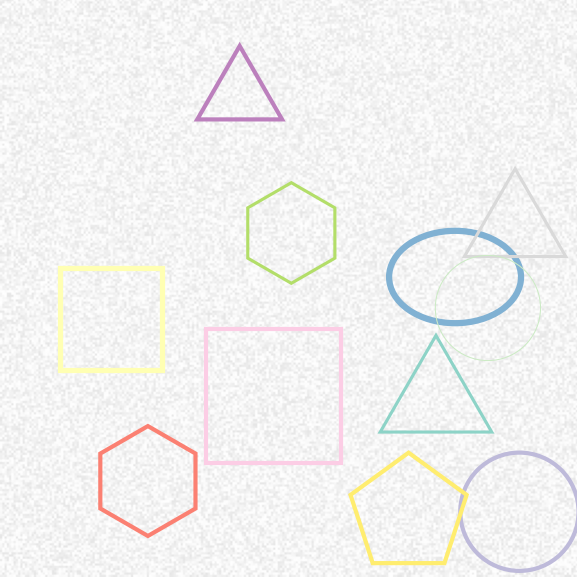[{"shape": "triangle", "thickness": 1.5, "radius": 0.56, "center": [0.755, 0.307]}, {"shape": "square", "thickness": 2.5, "radius": 0.44, "center": [0.192, 0.446]}, {"shape": "circle", "thickness": 2, "radius": 0.51, "center": [0.899, 0.113]}, {"shape": "hexagon", "thickness": 2, "radius": 0.48, "center": [0.256, 0.166]}, {"shape": "oval", "thickness": 3, "radius": 0.57, "center": [0.788, 0.519]}, {"shape": "hexagon", "thickness": 1.5, "radius": 0.44, "center": [0.504, 0.596]}, {"shape": "square", "thickness": 2, "radius": 0.58, "center": [0.474, 0.313]}, {"shape": "triangle", "thickness": 1.5, "radius": 0.51, "center": [0.892, 0.606]}, {"shape": "triangle", "thickness": 2, "radius": 0.42, "center": [0.415, 0.835]}, {"shape": "circle", "thickness": 0.5, "radius": 0.46, "center": [0.845, 0.466]}, {"shape": "pentagon", "thickness": 2, "radius": 0.53, "center": [0.708, 0.11]}]